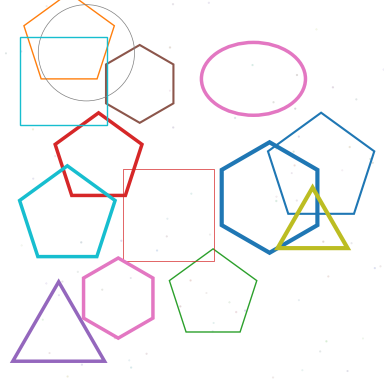[{"shape": "pentagon", "thickness": 1.5, "radius": 0.73, "center": [0.834, 0.562]}, {"shape": "hexagon", "thickness": 3, "radius": 0.72, "center": [0.7, 0.487]}, {"shape": "pentagon", "thickness": 1, "radius": 0.62, "center": [0.18, 0.895]}, {"shape": "pentagon", "thickness": 1, "radius": 0.6, "center": [0.553, 0.234]}, {"shape": "square", "thickness": 0.5, "radius": 0.59, "center": [0.438, 0.441]}, {"shape": "pentagon", "thickness": 2.5, "radius": 0.59, "center": [0.256, 0.588]}, {"shape": "triangle", "thickness": 2.5, "radius": 0.69, "center": [0.152, 0.131]}, {"shape": "hexagon", "thickness": 1.5, "radius": 0.51, "center": [0.363, 0.782]}, {"shape": "oval", "thickness": 2.5, "radius": 0.68, "center": [0.658, 0.795]}, {"shape": "hexagon", "thickness": 2.5, "radius": 0.52, "center": [0.307, 0.226]}, {"shape": "circle", "thickness": 0.5, "radius": 0.62, "center": [0.224, 0.863]}, {"shape": "triangle", "thickness": 3, "radius": 0.52, "center": [0.812, 0.408]}, {"shape": "square", "thickness": 1, "radius": 0.57, "center": [0.165, 0.79]}, {"shape": "pentagon", "thickness": 2.5, "radius": 0.65, "center": [0.175, 0.439]}]